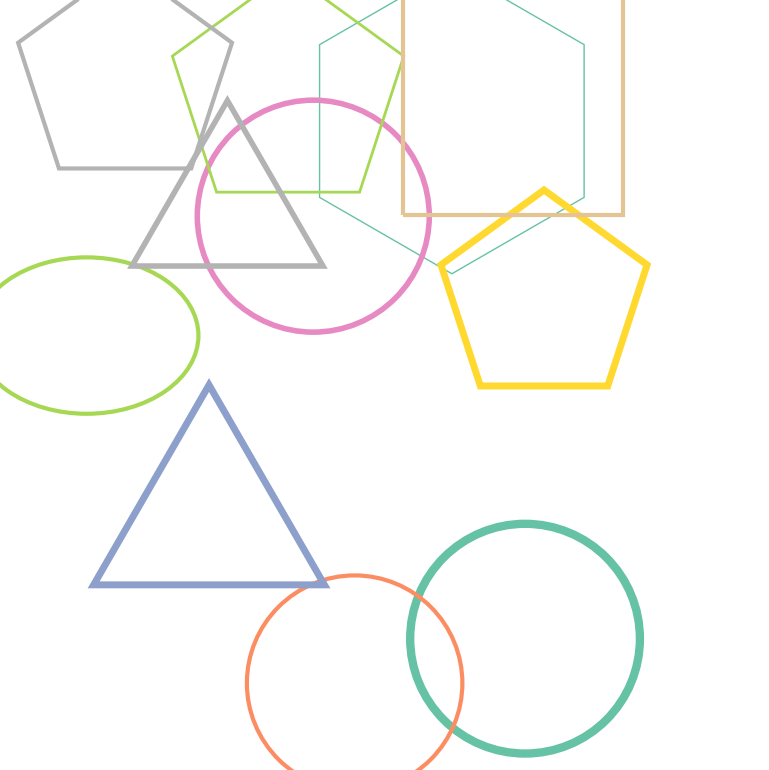[{"shape": "hexagon", "thickness": 0.5, "radius": 0.99, "center": [0.587, 0.843]}, {"shape": "circle", "thickness": 3, "radius": 0.75, "center": [0.682, 0.171]}, {"shape": "circle", "thickness": 1.5, "radius": 0.7, "center": [0.461, 0.113]}, {"shape": "triangle", "thickness": 2.5, "radius": 0.87, "center": [0.271, 0.327]}, {"shape": "circle", "thickness": 2, "radius": 0.75, "center": [0.407, 0.719]}, {"shape": "oval", "thickness": 1.5, "radius": 0.73, "center": [0.113, 0.564]}, {"shape": "pentagon", "thickness": 1, "radius": 0.79, "center": [0.374, 0.878]}, {"shape": "pentagon", "thickness": 2.5, "radius": 0.7, "center": [0.707, 0.613]}, {"shape": "square", "thickness": 1.5, "radius": 0.71, "center": [0.666, 0.863]}, {"shape": "pentagon", "thickness": 1.5, "radius": 0.73, "center": [0.162, 0.899]}, {"shape": "triangle", "thickness": 2, "radius": 0.72, "center": [0.295, 0.726]}]